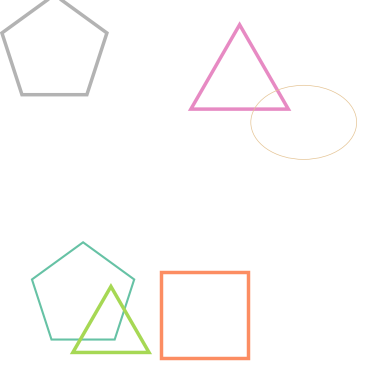[{"shape": "pentagon", "thickness": 1.5, "radius": 0.7, "center": [0.216, 0.231]}, {"shape": "square", "thickness": 2.5, "radius": 0.56, "center": [0.532, 0.182]}, {"shape": "triangle", "thickness": 2.5, "radius": 0.73, "center": [0.622, 0.79]}, {"shape": "triangle", "thickness": 2.5, "radius": 0.57, "center": [0.288, 0.142]}, {"shape": "oval", "thickness": 0.5, "radius": 0.69, "center": [0.789, 0.682]}, {"shape": "pentagon", "thickness": 2.5, "radius": 0.72, "center": [0.141, 0.87]}]